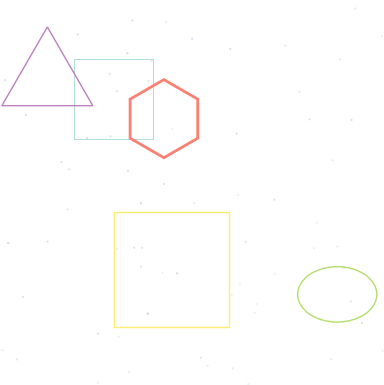[{"shape": "square", "thickness": 0.5, "radius": 0.52, "center": [0.295, 0.743]}, {"shape": "hexagon", "thickness": 2, "radius": 0.51, "center": [0.426, 0.692]}, {"shape": "oval", "thickness": 1, "radius": 0.51, "center": [0.876, 0.235]}, {"shape": "triangle", "thickness": 1, "radius": 0.68, "center": [0.123, 0.794]}, {"shape": "square", "thickness": 1, "radius": 0.75, "center": [0.446, 0.299]}]